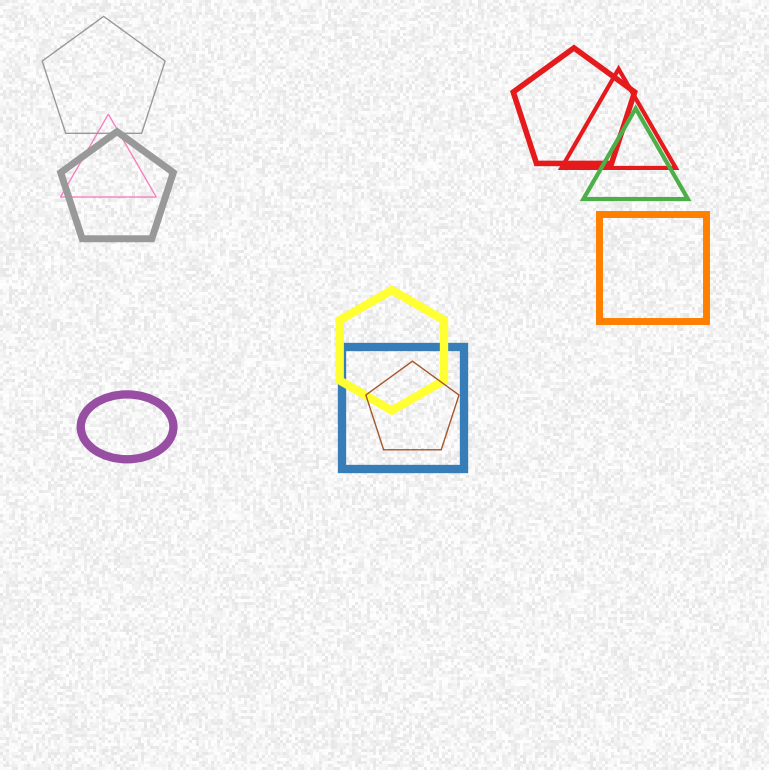[{"shape": "pentagon", "thickness": 2, "radius": 0.41, "center": [0.745, 0.855]}, {"shape": "triangle", "thickness": 1.5, "radius": 0.43, "center": [0.803, 0.825]}, {"shape": "square", "thickness": 3, "radius": 0.4, "center": [0.523, 0.47]}, {"shape": "triangle", "thickness": 1.5, "radius": 0.39, "center": [0.826, 0.781]}, {"shape": "oval", "thickness": 3, "radius": 0.3, "center": [0.165, 0.446]}, {"shape": "square", "thickness": 2.5, "radius": 0.35, "center": [0.847, 0.652]}, {"shape": "hexagon", "thickness": 3, "radius": 0.39, "center": [0.509, 0.545]}, {"shape": "pentagon", "thickness": 0.5, "radius": 0.32, "center": [0.536, 0.467]}, {"shape": "triangle", "thickness": 0.5, "radius": 0.36, "center": [0.141, 0.78]}, {"shape": "pentagon", "thickness": 2.5, "radius": 0.38, "center": [0.152, 0.752]}, {"shape": "pentagon", "thickness": 0.5, "radius": 0.42, "center": [0.135, 0.895]}]